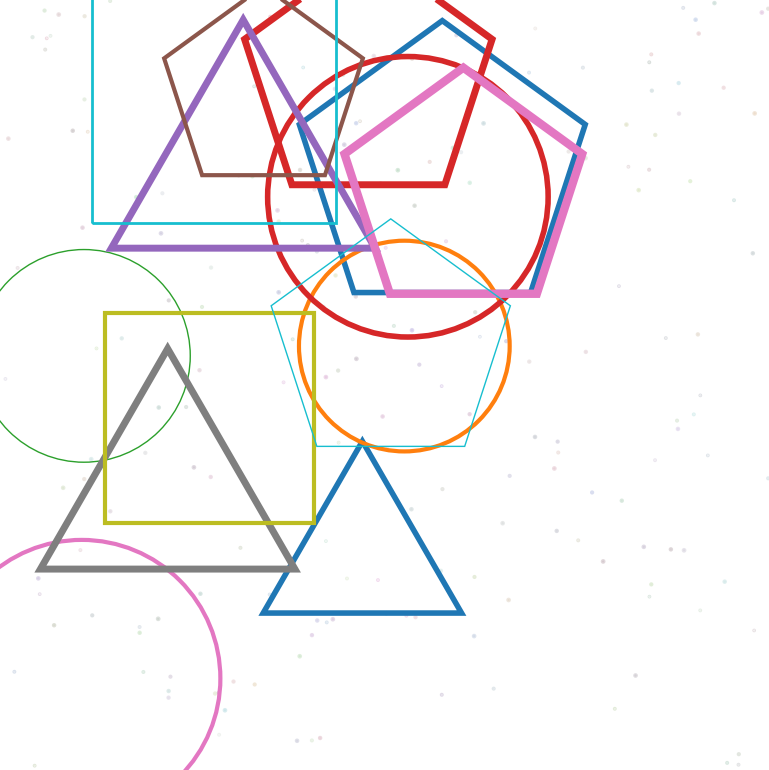[{"shape": "pentagon", "thickness": 2, "radius": 0.98, "center": [0.574, 0.778]}, {"shape": "triangle", "thickness": 2, "radius": 0.74, "center": [0.471, 0.278]}, {"shape": "circle", "thickness": 1.5, "radius": 0.68, "center": [0.525, 0.551]}, {"shape": "circle", "thickness": 0.5, "radius": 0.69, "center": [0.109, 0.538]}, {"shape": "pentagon", "thickness": 2.5, "radius": 0.84, "center": [0.478, 0.897]}, {"shape": "circle", "thickness": 2, "radius": 0.91, "center": [0.53, 0.744]}, {"shape": "triangle", "thickness": 2.5, "radius": 0.99, "center": [0.316, 0.777]}, {"shape": "pentagon", "thickness": 1.5, "radius": 0.68, "center": [0.342, 0.882]}, {"shape": "pentagon", "thickness": 3, "radius": 0.81, "center": [0.602, 0.75]}, {"shape": "circle", "thickness": 1.5, "radius": 0.9, "center": [0.106, 0.119]}, {"shape": "triangle", "thickness": 2.5, "radius": 0.95, "center": [0.218, 0.356]}, {"shape": "square", "thickness": 1.5, "radius": 0.68, "center": [0.272, 0.457]}, {"shape": "square", "thickness": 1, "radius": 0.79, "center": [0.278, 0.869]}, {"shape": "pentagon", "thickness": 0.5, "radius": 0.82, "center": [0.507, 0.552]}]